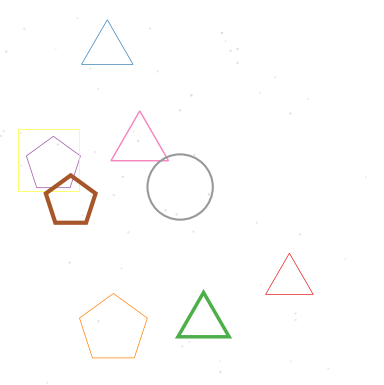[{"shape": "triangle", "thickness": 0.5, "radius": 0.36, "center": [0.752, 0.271]}, {"shape": "triangle", "thickness": 0.5, "radius": 0.39, "center": [0.279, 0.871]}, {"shape": "triangle", "thickness": 2.5, "radius": 0.38, "center": [0.529, 0.164]}, {"shape": "pentagon", "thickness": 0.5, "radius": 0.37, "center": [0.139, 0.572]}, {"shape": "pentagon", "thickness": 0.5, "radius": 0.46, "center": [0.295, 0.145]}, {"shape": "square", "thickness": 0.5, "radius": 0.4, "center": [0.126, 0.584]}, {"shape": "pentagon", "thickness": 3, "radius": 0.34, "center": [0.184, 0.476]}, {"shape": "triangle", "thickness": 1, "radius": 0.43, "center": [0.363, 0.626]}, {"shape": "circle", "thickness": 1.5, "radius": 0.42, "center": [0.468, 0.514]}]